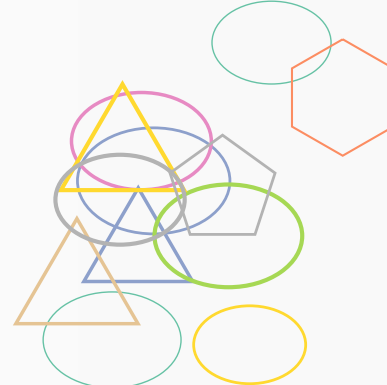[{"shape": "oval", "thickness": 1, "radius": 0.77, "center": [0.701, 0.889]}, {"shape": "oval", "thickness": 1, "radius": 0.89, "center": [0.289, 0.117]}, {"shape": "hexagon", "thickness": 1.5, "radius": 0.76, "center": [0.884, 0.747]}, {"shape": "triangle", "thickness": 2.5, "radius": 0.81, "center": [0.357, 0.35]}, {"shape": "oval", "thickness": 2, "radius": 0.98, "center": [0.397, 0.53]}, {"shape": "oval", "thickness": 2.5, "radius": 0.9, "center": [0.365, 0.633]}, {"shape": "oval", "thickness": 3, "radius": 0.95, "center": [0.589, 0.387]}, {"shape": "oval", "thickness": 2, "radius": 0.72, "center": [0.644, 0.105]}, {"shape": "triangle", "thickness": 3, "radius": 0.92, "center": [0.316, 0.598]}, {"shape": "triangle", "thickness": 2.5, "radius": 0.91, "center": [0.198, 0.25]}, {"shape": "pentagon", "thickness": 2, "radius": 0.71, "center": [0.574, 0.506]}, {"shape": "oval", "thickness": 3, "radius": 0.83, "center": [0.31, 0.481]}]